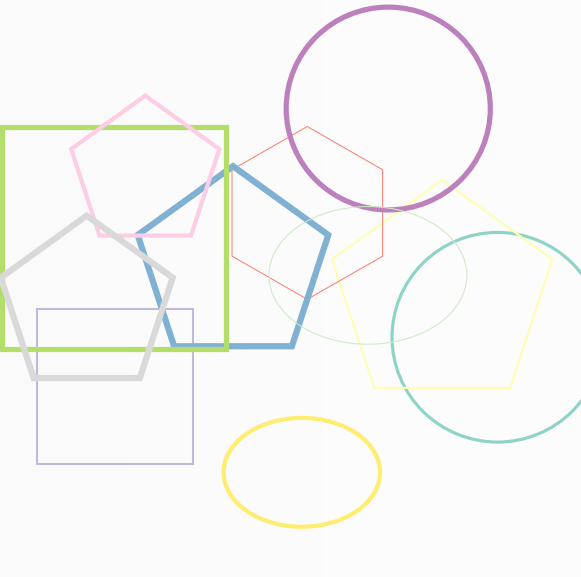[{"shape": "circle", "thickness": 1.5, "radius": 0.91, "center": [0.856, 0.415]}, {"shape": "pentagon", "thickness": 1, "radius": 1.0, "center": [0.761, 0.489]}, {"shape": "square", "thickness": 1, "radius": 0.67, "center": [0.197, 0.33]}, {"shape": "hexagon", "thickness": 0.5, "radius": 0.75, "center": [0.529, 0.63]}, {"shape": "pentagon", "thickness": 3, "radius": 0.86, "center": [0.401, 0.539]}, {"shape": "square", "thickness": 2.5, "radius": 0.96, "center": [0.196, 0.587]}, {"shape": "pentagon", "thickness": 2, "radius": 0.67, "center": [0.25, 0.7]}, {"shape": "pentagon", "thickness": 3, "radius": 0.78, "center": [0.149, 0.47]}, {"shape": "circle", "thickness": 2.5, "radius": 0.88, "center": [0.668, 0.811]}, {"shape": "oval", "thickness": 0.5, "radius": 0.85, "center": [0.633, 0.522]}, {"shape": "oval", "thickness": 2, "radius": 0.67, "center": [0.519, 0.181]}]